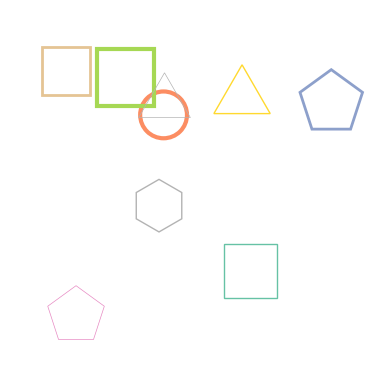[{"shape": "square", "thickness": 1, "radius": 0.35, "center": [0.651, 0.295]}, {"shape": "circle", "thickness": 3, "radius": 0.3, "center": [0.425, 0.702]}, {"shape": "pentagon", "thickness": 2, "radius": 0.43, "center": [0.86, 0.734]}, {"shape": "pentagon", "thickness": 0.5, "radius": 0.39, "center": [0.197, 0.181]}, {"shape": "square", "thickness": 3, "radius": 0.37, "center": [0.326, 0.798]}, {"shape": "triangle", "thickness": 1, "radius": 0.42, "center": [0.629, 0.747]}, {"shape": "square", "thickness": 2, "radius": 0.31, "center": [0.171, 0.815]}, {"shape": "hexagon", "thickness": 1, "radius": 0.34, "center": [0.413, 0.466]}, {"shape": "triangle", "thickness": 0.5, "radius": 0.39, "center": [0.427, 0.733]}]